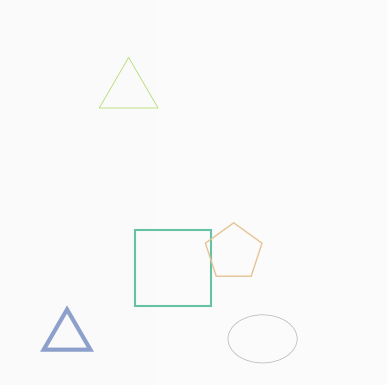[{"shape": "square", "thickness": 1.5, "radius": 0.49, "center": [0.447, 0.304]}, {"shape": "triangle", "thickness": 3, "radius": 0.35, "center": [0.173, 0.127]}, {"shape": "triangle", "thickness": 0.5, "radius": 0.44, "center": [0.332, 0.763]}, {"shape": "pentagon", "thickness": 1, "radius": 0.38, "center": [0.603, 0.345]}, {"shape": "oval", "thickness": 0.5, "radius": 0.45, "center": [0.678, 0.12]}]